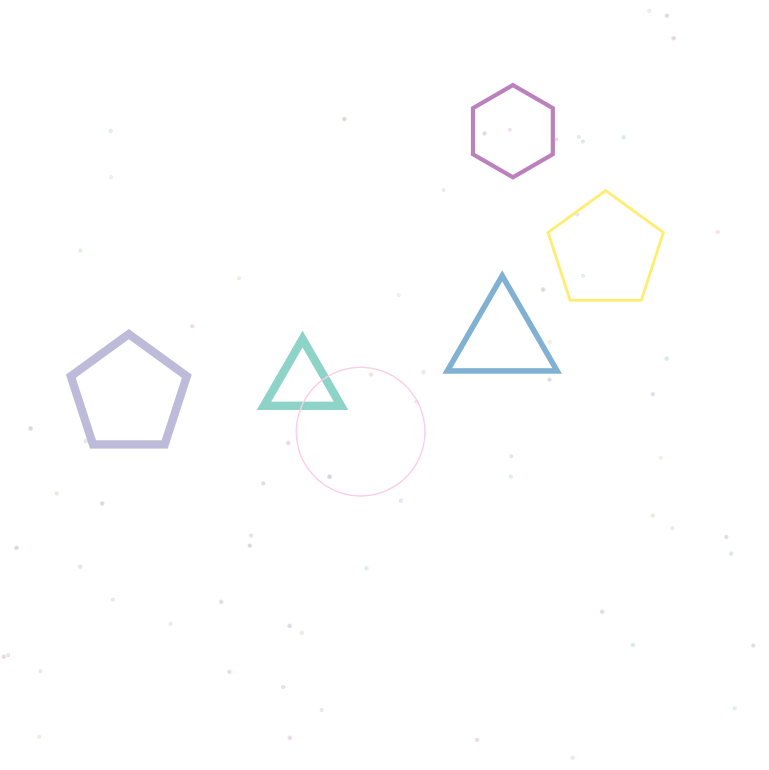[{"shape": "triangle", "thickness": 3, "radius": 0.29, "center": [0.393, 0.502]}, {"shape": "pentagon", "thickness": 3, "radius": 0.4, "center": [0.167, 0.487]}, {"shape": "triangle", "thickness": 2, "radius": 0.41, "center": [0.652, 0.559]}, {"shape": "circle", "thickness": 0.5, "radius": 0.42, "center": [0.468, 0.439]}, {"shape": "hexagon", "thickness": 1.5, "radius": 0.3, "center": [0.666, 0.83]}, {"shape": "pentagon", "thickness": 1, "radius": 0.39, "center": [0.787, 0.674]}]